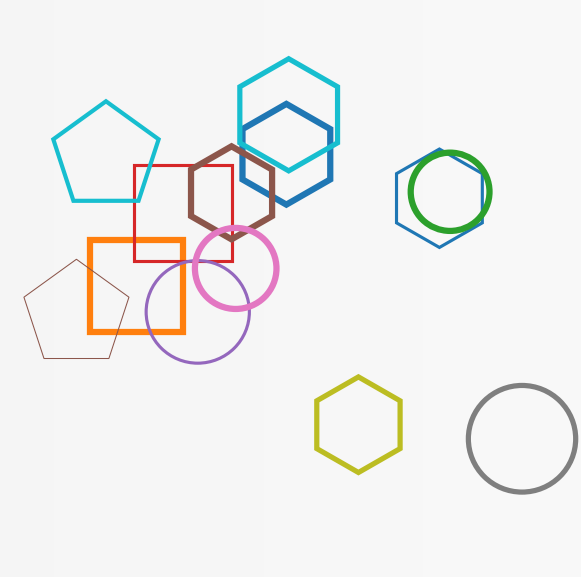[{"shape": "hexagon", "thickness": 1.5, "radius": 0.43, "center": [0.756, 0.656]}, {"shape": "hexagon", "thickness": 3, "radius": 0.44, "center": [0.493, 0.732]}, {"shape": "square", "thickness": 3, "radius": 0.4, "center": [0.235, 0.504]}, {"shape": "circle", "thickness": 3, "radius": 0.34, "center": [0.774, 0.667]}, {"shape": "square", "thickness": 1.5, "radius": 0.42, "center": [0.315, 0.63]}, {"shape": "circle", "thickness": 1.5, "radius": 0.44, "center": [0.34, 0.459]}, {"shape": "hexagon", "thickness": 3, "radius": 0.4, "center": [0.398, 0.665]}, {"shape": "pentagon", "thickness": 0.5, "radius": 0.47, "center": [0.132, 0.455]}, {"shape": "circle", "thickness": 3, "radius": 0.35, "center": [0.406, 0.534]}, {"shape": "circle", "thickness": 2.5, "radius": 0.46, "center": [0.898, 0.239]}, {"shape": "hexagon", "thickness": 2.5, "radius": 0.41, "center": [0.617, 0.264]}, {"shape": "hexagon", "thickness": 2.5, "radius": 0.49, "center": [0.497, 0.8]}, {"shape": "pentagon", "thickness": 2, "radius": 0.48, "center": [0.182, 0.728]}]